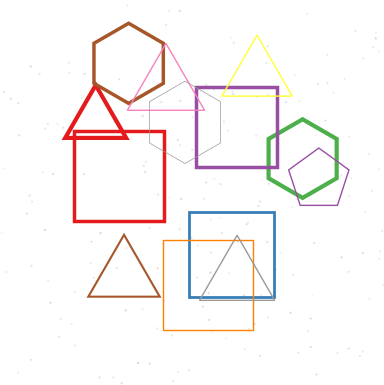[{"shape": "square", "thickness": 2.5, "radius": 0.58, "center": [0.309, 0.543]}, {"shape": "triangle", "thickness": 3, "radius": 0.46, "center": [0.249, 0.687]}, {"shape": "square", "thickness": 2, "radius": 0.55, "center": [0.602, 0.338]}, {"shape": "hexagon", "thickness": 3, "radius": 0.51, "center": [0.786, 0.588]}, {"shape": "pentagon", "thickness": 1, "radius": 0.41, "center": [0.828, 0.533]}, {"shape": "square", "thickness": 2.5, "radius": 0.52, "center": [0.614, 0.67]}, {"shape": "square", "thickness": 1, "radius": 0.59, "center": [0.54, 0.259]}, {"shape": "triangle", "thickness": 1, "radius": 0.53, "center": [0.668, 0.803]}, {"shape": "hexagon", "thickness": 2.5, "radius": 0.52, "center": [0.334, 0.835]}, {"shape": "triangle", "thickness": 1.5, "radius": 0.54, "center": [0.322, 0.283]}, {"shape": "triangle", "thickness": 1, "radius": 0.58, "center": [0.431, 0.771]}, {"shape": "triangle", "thickness": 1, "radius": 0.56, "center": [0.616, 0.276]}, {"shape": "hexagon", "thickness": 0.5, "radius": 0.53, "center": [0.48, 0.682]}]